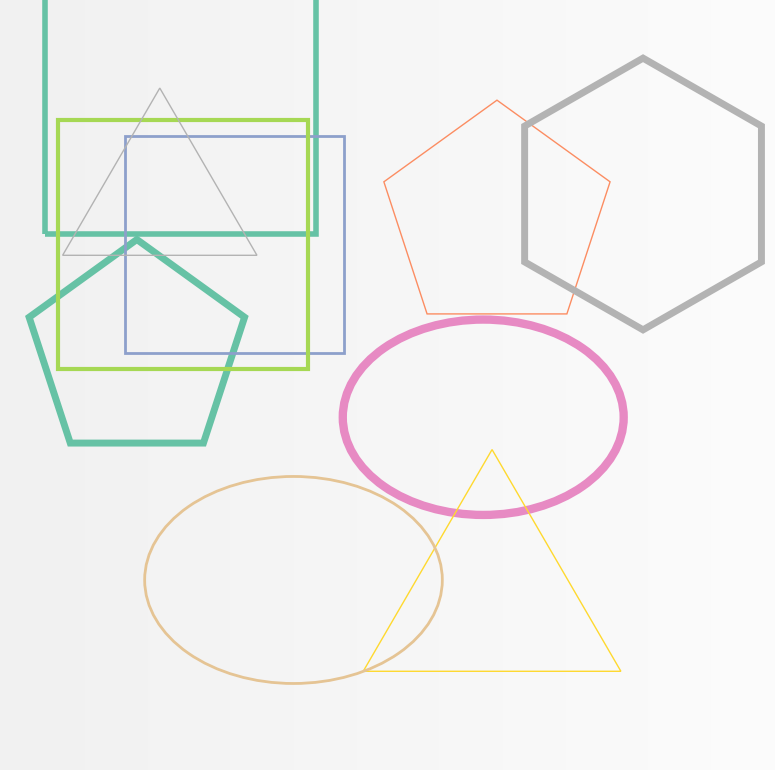[{"shape": "pentagon", "thickness": 2.5, "radius": 0.73, "center": [0.177, 0.543]}, {"shape": "square", "thickness": 2, "radius": 0.87, "center": [0.233, 0.871]}, {"shape": "pentagon", "thickness": 0.5, "radius": 0.77, "center": [0.641, 0.716]}, {"shape": "square", "thickness": 1, "radius": 0.71, "center": [0.303, 0.682]}, {"shape": "oval", "thickness": 3, "radius": 0.91, "center": [0.624, 0.458]}, {"shape": "square", "thickness": 1.5, "radius": 0.81, "center": [0.237, 0.682]}, {"shape": "triangle", "thickness": 0.5, "radius": 0.96, "center": [0.635, 0.224]}, {"shape": "oval", "thickness": 1, "radius": 0.96, "center": [0.379, 0.247]}, {"shape": "triangle", "thickness": 0.5, "radius": 0.72, "center": [0.206, 0.741]}, {"shape": "hexagon", "thickness": 2.5, "radius": 0.88, "center": [0.83, 0.748]}]